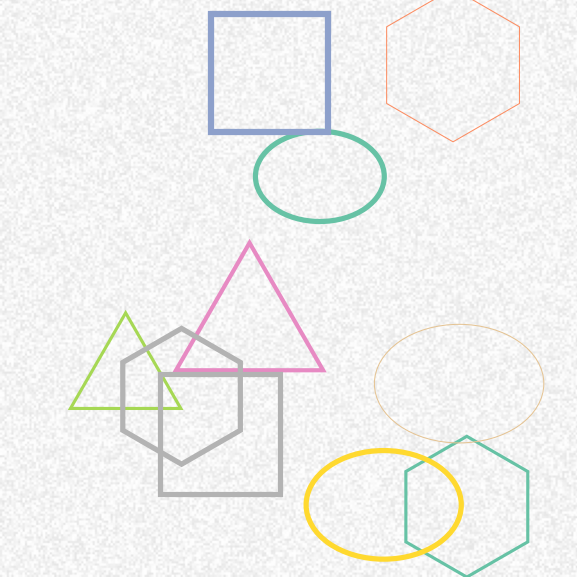[{"shape": "hexagon", "thickness": 1.5, "radius": 0.61, "center": [0.808, 0.122]}, {"shape": "oval", "thickness": 2.5, "radius": 0.56, "center": [0.554, 0.694]}, {"shape": "hexagon", "thickness": 0.5, "radius": 0.66, "center": [0.785, 0.886]}, {"shape": "square", "thickness": 3, "radius": 0.51, "center": [0.466, 0.873]}, {"shape": "triangle", "thickness": 2, "radius": 0.74, "center": [0.432, 0.432]}, {"shape": "triangle", "thickness": 1.5, "radius": 0.55, "center": [0.218, 0.347]}, {"shape": "oval", "thickness": 2.5, "radius": 0.67, "center": [0.664, 0.125]}, {"shape": "oval", "thickness": 0.5, "radius": 0.73, "center": [0.795, 0.335]}, {"shape": "hexagon", "thickness": 2.5, "radius": 0.59, "center": [0.314, 0.313]}, {"shape": "square", "thickness": 2.5, "radius": 0.52, "center": [0.381, 0.247]}]